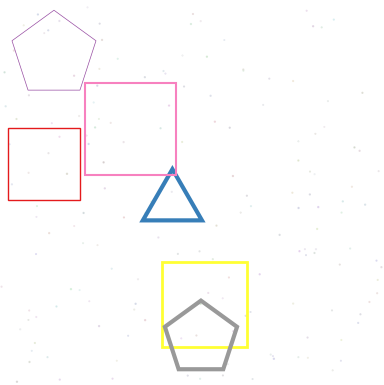[{"shape": "square", "thickness": 1, "radius": 0.47, "center": [0.115, 0.574]}, {"shape": "triangle", "thickness": 3, "radius": 0.44, "center": [0.448, 0.472]}, {"shape": "pentagon", "thickness": 0.5, "radius": 0.57, "center": [0.14, 0.859]}, {"shape": "square", "thickness": 2, "radius": 0.55, "center": [0.53, 0.21]}, {"shape": "square", "thickness": 1.5, "radius": 0.59, "center": [0.339, 0.665]}, {"shape": "pentagon", "thickness": 3, "radius": 0.49, "center": [0.522, 0.121]}]